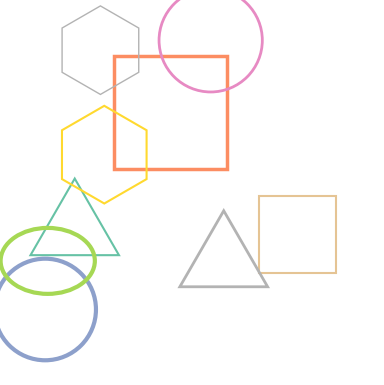[{"shape": "triangle", "thickness": 1.5, "radius": 0.66, "center": [0.194, 0.404]}, {"shape": "square", "thickness": 2.5, "radius": 0.73, "center": [0.443, 0.707]}, {"shape": "circle", "thickness": 3, "radius": 0.66, "center": [0.117, 0.196]}, {"shape": "circle", "thickness": 2, "radius": 0.67, "center": [0.547, 0.895]}, {"shape": "oval", "thickness": 3, "radius": 0.61, "center": [0.124, 0.322]}, {"shape": "hexagon", "thickness": 1.5, "radius": 0.63, "center": [0.271, 0.598]}, {"shape": "square", "thickness": 1.5, "radius": 0.5, "center": [0.772, 0.391]}, {"shape": "triangle", "thickness": 2, "radius": 0.66, "center": [0.581, 0.321]}, {"shape": "hexagon", "thickness": 1, "radius": 0.57, "center": [0.261, 0.87]}]